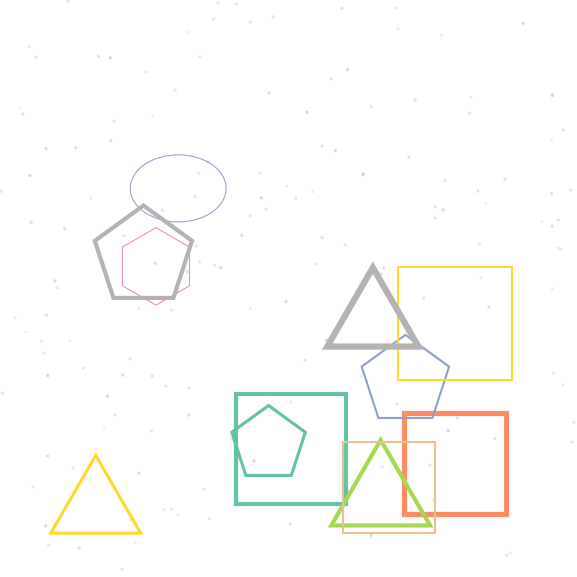[{"shape": "square", "thickness": 2, "radius": 0.48, "center": [0.503, 0.222]}, {"shape": "pentagon", "thickness": 1.5, "radius": 0.33, "center": [0.465, 0.23]}, {"shape": "square", "thickness": 2.5, "radius": 0.44, "center": [0.788, 0.196]}, {"shape": "oval", "thickness": 0.5, "radius": 0.41, "center": [0.309, 0.673]}, {"shape": "pentagon", "thickness": 1, "radius": 0.4, "center": [0.702, 0.34]}, {"shape": "hexagon", "thickness": 0.5, "radius": 0.34, "center": [0.27, 0.538]}, {"shape": "triangle", "thickness": 2, "radius": 0.49, "center": [0.659, 0.139]}, {"shape": "triangle", "thickness": 1.5, "radius": 0.45, "center": [0.166, 0.121]}, {"shape": "square", "thickness": 1, "radius": 0.49, "center": [0.788, 0.439]}, {"shape": "square", "thickness": 1, "radius": 0.4, "center": [0.673, 0.154]}, {"shape": "triangle", "thickness": 3, "radius": 0.46, "center": [0.646, 0.445]}, {"shape": "pentagon", "thickness": 2, "radius": 0.44, "center": [0.248, 0.555]}]